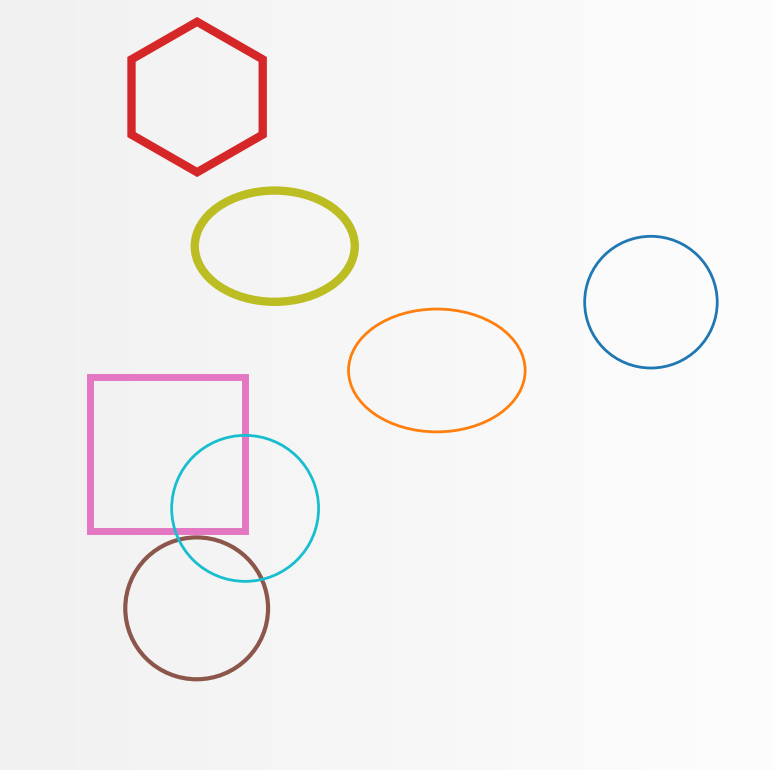[{"shape": "circle", "thickness": 1, "radius": 0.43, "center": [0.84, 0.608]}, {"shape": "oval", "thickness": 1, "radius": 0.57, "center": [0.564, 0.519]}, {"shape": "hexagon", "thickness": 3, "radius": 0.49, "center": [0.254, 0.874]}, {"shape": "circle", "thickness": 1.5, "radius": 0.46, "center": [0.254, 0.21]}, {"shape": "square", "thickness": 2.5, "radius": 0.5, "center": [0.216, 0.41]}, {"shape": "oval", "thickness": 3, "radius": 0.52, "center": [0.355, 0.68]}, {"shape": "circle", "thickness": 1, "radius": 0.47, "center": [0.316, 0.34]}]